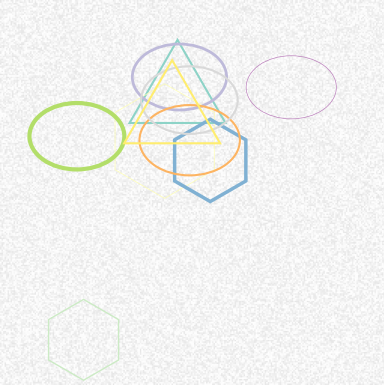[{"shape": "triangle", "thickness": 1.5, "radius": 0.72, "center": [0.461, 0.753]}, {"shape": "hexagon", "thickness": 0.5, "radius": 0.74, "center": [0.428, 0.634]}, {"shape": "oval", "thickness": 2, "radius": 0.61, "center": [0.466, 0.8]}, {"shape": "hexagon", "thickness": 2.5, "radius": 0.53, "center": [0.546, 0.583]}, {"shape": "oval", "thickness": 1.5, "radius": 0.65, "center": [0.493, 0.636]}, {"shape": "oval", "thickness": 3, "radius": 0.62, "center": [0.2, 0.646]}, {"shape": "oval", "thickness": 1.5, "radius": 0.63, "center": [0.492, 0.74]}, {"shape": "oval", "thickness": 0.5, "radius": 0.59, "center": [0.757, 0.773]}, {"shape": "hexagon", "thickness": 1, "radius": 0.52, "center": [0.217, 0.117]}, {"shape": "triangle", "thickness": 1.5, "radius": 0.72, "center": [0.447, 0.7]}]